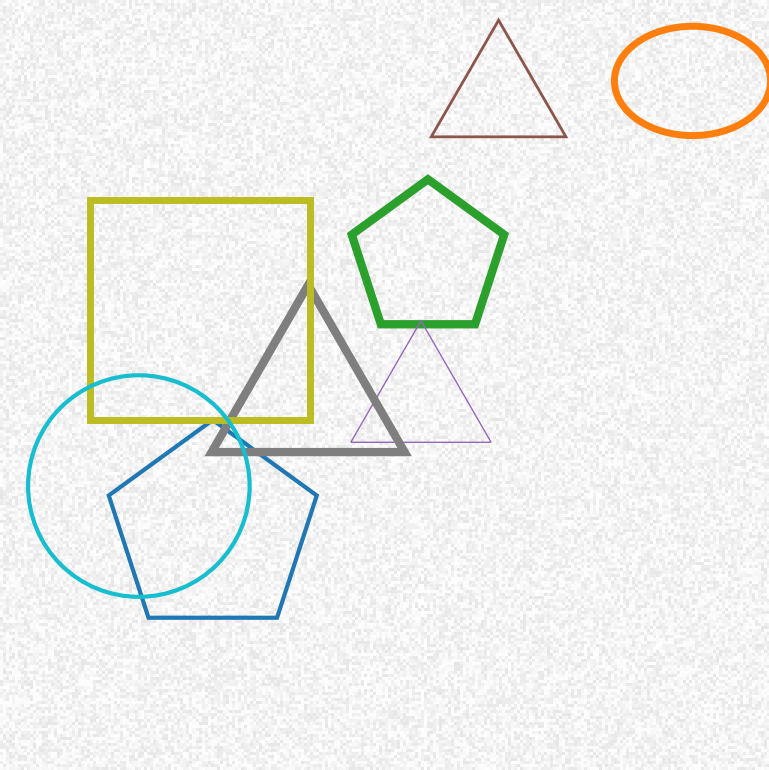[{"shape": "pentagon", "thickness": 1.5, "radius": 0.71, "center": [0.276, 0.313]}, {"shape": "oval", "thickness": 2.5, "radius": 0.51, "center": [0.899, 0.895]}, {"shape": "pentagon", "thickness": 3, "radius": 0.52, "center": [0.556, 0.663]}, {"shape": "triangle", "thickness": 0.5, "radius": 0.53, "center": [0.547, 0.478]}, {"shape": "triangle", "thickness": 1, "radius": 0.5, "center": [0.648, 0.873]}, {"shape": "triangle", "thickness": 3, "radius": 0.72, "center": [0.4, 0.485]}, {"shape": "square", "thickness": 2.5, "radius": 0.71, "center": [0.26, 0.598]}, {"shape": "circle", "thickness": 1.5, "radius": 0.72, "center": [0.18, 0.369]}]